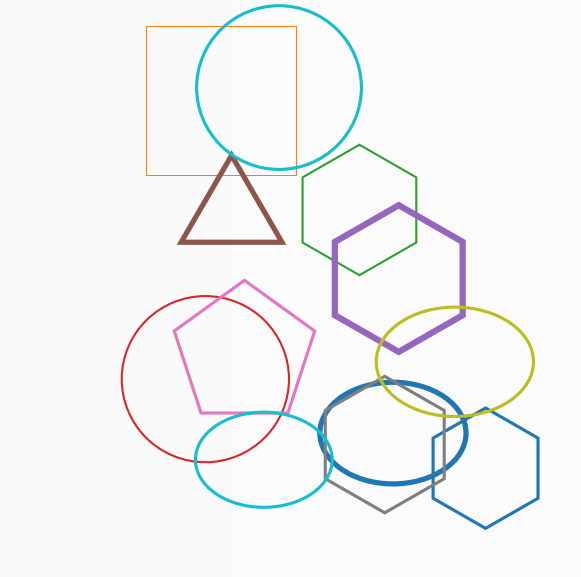[{"shape": "oval", "thickness": 2.5, "radius": 0.63, "center": [0.676, 0.249]}, {"shape": "hexagon", "thickness": 1.5, "radius": 0.52, "center": [0.835, 0.188]}, {"shape": "square", "thickness": 0.5, "radius": 0.65, "center": [0.38, 0.825]}, {"shape": "hexagon", "thickness": 1, "radius": 0.56, "center": [0.618, 0.636]}, {"shape": "circle", "thickness": 1, "radius": 0.72, "center": [0.353, 0.343]}, {"shape": "hexagon", "thickness": 3, "radius": 0.63, "center": [0.686, 0.517]}, {"shape": "triangle", "thickness": 2.5, "radius": 0.5, "center": [0.398, 0.63]}, {"shape": "pentagon", "thickness": 1.5, "radius": 0.64, "center": [0.421, 0.387]}, {"shape": "hexagon", "thickness": 1.5, "radius": 0.59, "center": [0.662, 0.229]}, {"shape": "oval", "thickness": 1.5, "radius": 0.68, "center": [0.783, 0.373]}, {"shape": "oval", "thickness": 1.5, "radius": 0.59, "center": [0.454, 0.203]}, {"shape": "circle", "thickness": 1.5, "radius": 0.71, "center": [0.48, 0.847]}]